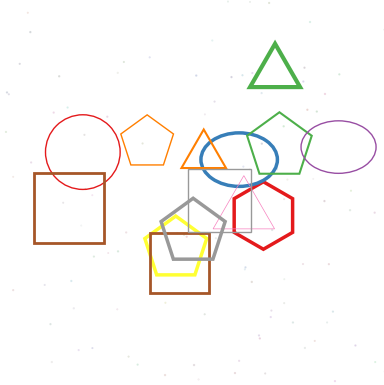[{"shape": "circle", "thickness": 1, "radius": 0.48, "center": [0.215, 0.605]}, {"shape": "hexagon", "thickness": 2.5, "radius": 0.44, "center": [0.684, 0.44]}, {"shape": "oval", "thickness": 2.5, "radius": 0.5, "center": [0.621, 0.585]}, {"shape": "pentagon", "thickness": 1.5, "radius": 0.44, "center": [0.726, 0.62]}, {"shape": "triangle", "thickness": 3, "radius": 0.38, "center": [0.714, 0.811]}, {"shape": "oval", "thickness": 1, "radius": 0.49, "center": [0.879, 0.618]}, {"shape": "pentagon", "thickness": 1, "radius": 0.36, "center": [0.382, 0.63]}, {"shape": "triangle", "thickness": 1.5, "radius": 0.33, "center": [0.529, 0.597]}, {"shape": "pentagon", "thickness": 2.5, "radius": 0.42, "center": [0.457, 0.354]}, {"shape": "square", "thickness": 2, "radius": 0.46, "center": [0.179, 0.46]}, {"shape": "square", "thickness": 2, "radius": 0.39, "center": [0.466, 0.317]}, {"shape": "triangle", "thickness": 0.5, "radius": 0.46, "center": [0.633, 0.452]}, {"shape": "square", "thickness": 1, "radius": 0.41, "center": [0.57, 0.479]}, {"shape": "pentagon", "thickness": 2.5, "radius": 0.44, "center": [0.502, 0.398]}]